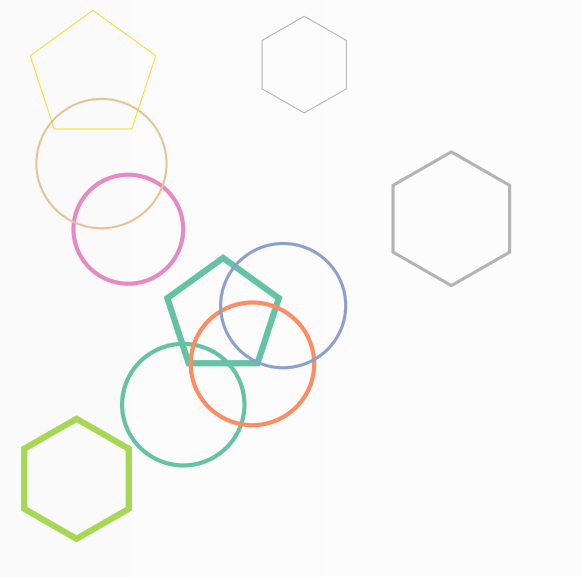[{"shape": "pentagon", "thickness": 3, "radius": 0.5, "center": [0.384, 0.452]}, {"shape": "circle", "thickness": 2, "radius": 0.53, "center": [0.315, 0.298]}, {"shape": "circle", "thickness": 2, "radius": 0.53, "center": [0.434, 0.369]}, {"shape": "circle", "thickness": 1.5, "radius": 0.54, "center": [0.487, 0.47]}, {"shape": "circle", "thickness": 2, "radius": 0.47, "center": [0.221, 0.602]}, {"shape": "hexagon", "thickness": 3, "radius": 0.52, "center": [0.132, 0.17]}, {"shape": "pentagon", "thickness": 0.5, "radius": 0.57, "center": [0.16, 0.868]}, {"shape": "circle", "thickness": 1, "radius": 0.56, "center": [0.175, 0.716]}, {"shape": "hexagon", "thickness": 0.5, "radius": 0.42, "center": [0.523, 0.887]}, {"shape": "hexagon", "thickness": 1.5, "radius": 0.58, "center": [0.776, 0.62]}]